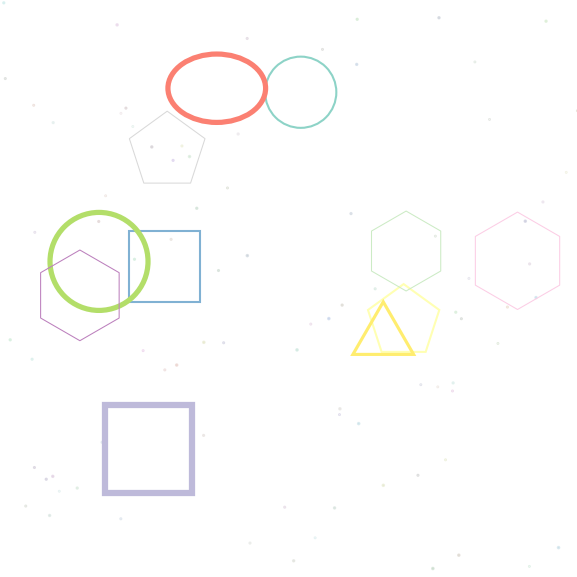[{"shape": "circle", "thickness": 1, "radius": 0.31, "center": [0.521, 0.839]}, {"shape": "pentagon", "thickness": 1, "radius": 0.32, "center": [0.699, 0.442]}, {"shape": "square", "thickness": 3, "radius": 0.38, "center": [0.257, 0.222]}, {"shape": "oval", "thickness": 2.5, "radius": 0.42, "center": [0.375, 0.846]}, {"shape": "square", "thickness": 1, "radius": 0.31, "center": [0.285, 0.537]}, {"shape": "circle", "thickness": 2.5, "radius": 0.42, "center": [0.171, 0.546]}, {"shape": "hexagon", "thickness": 0.5, "radius": 0.42, "center": [0.896, 0.548]}, {"shape": "pentagon", "thickness": 0.5, "radius": 0.34, "center": [0.29, 0.738]}, {"shape": "hexagon", "thickness": 0.5, "radius": 0.39, "center": [0.138, 0.488]}, {"shape": "hexagon", "thickness": 0.5, "radius": 0.35, "center": [0.703, 0.564]}, {"shape": "triangle", "thickness": 1.5, "radius": 0.3, "center": [0.664, 0.416]}]